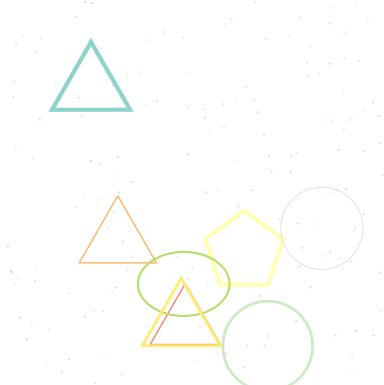[{"shape": "triangle", "thickness": 3, "radius": 0.59, "center": [0.237, 0.774]}, {"shape": "pentagon", "thickness": 3, "radius": 0.53, "center": [0.634, 0.347]}, {"shape": "triangle", "thickness": 1, "radius": 0.53, "center": [0.481, 0.158]}, {"shape": "triangle", "thickness": 1, "radius": 0.58, "center": [0.306, 0.375]}, {"shape": "oval", "thickness": 1.5, "radius": 0.59, "center": [0.477, 0.263]}, {"shape": "circle", "thickness": 0.5, "radius": 0.53, "center": [0.836, 0.407]}, {"shape": "circle", "thickness": 2, "radius": 0.58, "center": [0.696, 0.101]}, {"shape": "triangle", "thickness": 2, "radius": 0.58, "center": [0.47, 0.16]}]